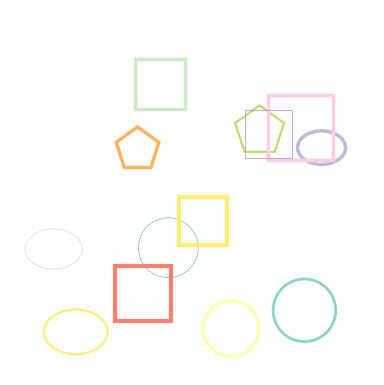[{"shape": "circle", "thickness": 2, "radius": 0.41, "center": [0.791, 0.194]}, {"shape": "circle", "thickness": 2.5, "radius": 0.36, "center": [0.6, 0.147]}, {"shape": "oval", "thickness": 2.5, "radius": 0.31, "center": [0.835, 0.616]}, {"shape": "square", "thickness": 3, "radius": 0.36, "center": [0.371, 0.238]}, {"shape": "circle", "thickness": 0.5, "radius": 0.39, "center": [0.437, 0.357]}, {"shape": "pentagon", "thickness": 2.5, "radius": 0.29, "center": [0.357, 0.612]}, {"shape": "pentagon", "thickness": 1.5, "radius": 0.33, "center": [0.674, 0.659]}, {"shape": "square", "thickness": 2.5, "radius": 0.42, "center": [0.781, 0.669]}, {"shape": "oval", "thickness": 0.5, "radius": 0.37, "center": [0.139, 0.353]}, {"shape": "square", "thickness": 0.5, "radius": 0.31, "center": [0.697, 0.652]}, {"shape": "square", "thickness": 2.5, "radius": 0.32, "center": [0.415, 0.781]}, {"shape": "square", "thickness": 3, "radius": 0.31, "center": [0.528, 0.425]}, {"shape": "oval", "thickness": 1.5, "radius": 0.41, "center": [0.197, 0.138]}]